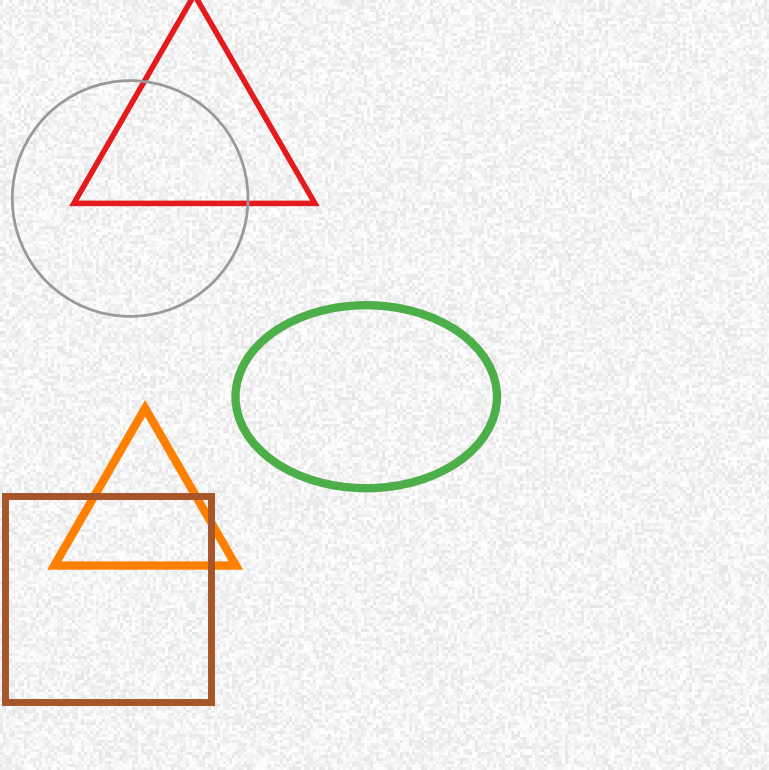[{"shape": "triangle", "thickness": 2, "radius": 0.9, "center": [0.252, 0.826]}, {"shape": "oval", "thickness": 3, "radius": 0.85, "center": [0.476, 0.485]}, {"shape": "triangle", "thickness": 3, "radius": 0.68, "center": [0.188, 0.334]}, {"shape": "square", "thickness": 2.5, "radius": 0.67, "center": [0.14, 0.222]}, {"shape": "circle", "thickness": 1, "radius": 0.77, "center": [0.169, 0.742]}]